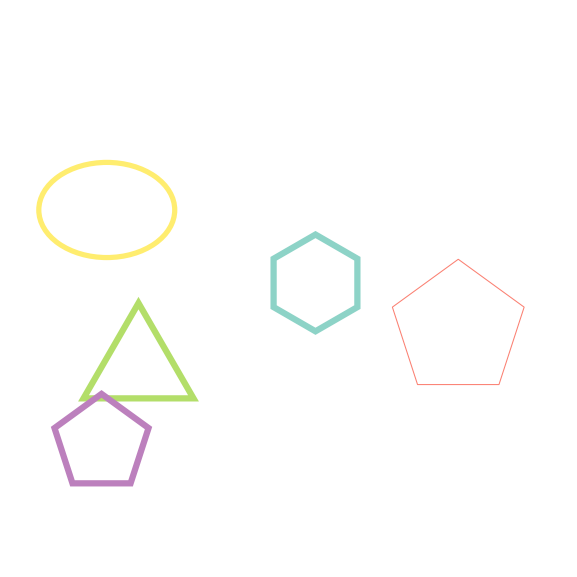[{"shape": "hexagon", "thickness": 3, "radius": 0.42, "center": [0.546, 0.509]}, {"shape": "pentagon", "thickness": 0.5, "radius": 0.6, "center": [0.794, 0.43]}, {"shape": "triangle", "thickness": 3, "radius": 0.55, "center": [0.24, 0.364]}, {"shape": "pentagon", "thickness": 3, "radius": 0.43, "center": [0.176, 0.231]}, {"shape": "oval", "thickness": 2.5, "radius": 0.59, "center": [0.185, 0.636]}]